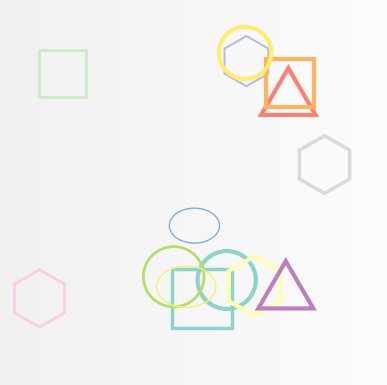[{"shape": "square", "thickness": 2.5, "radius": 0.39, "center": [0.522, 0.225]}, {"shape": "circle", "thickness": 3, "radius": 0.38, "center": [0.585, 0.273]}, {"shape": "hexagon", "thickness": 3, "radius": 0.39, "center": [0.657, 0.257]}, {"shape": "hexagon", "thickness": 1.5, "radius": 0.33, "center": [0.636, 0.841]}, {"shape": "triangle", "thickness": 3, "radius": 0.41, "center": [0.744, 0.742]}, {"shape": "oval", "thickness": 1, "radius": 0.32, "center": [0.502, 0.414]}, {"shape": "square", "thickness": 3, "radius": 0.31, "center": [0.749, 0.784]}, {"shape": "circle", "thickness": 2, "radius": 0.39, "center": [0.448, 0.281]}, {"shape": "hexagon", "thickness": 2, "radius": 0.37, "center": [0.102, 0.225]}, {"shape": "hexagon", "thickness": 2.5, "radius": 0.37, "center": [0.838, 0.573]}, {"shape": "triangle", "thickness": 3, "radius": 0.41, "center": [0.737, 0.24]}, {"shape": "square", "thickness": 2, "radius": 0.31, "center": [0.162, 0.809]}, {"shape": "oval", "thickness": 1, "radius": 0.38, "center": [0.481, 0.255]}, {"shape": "circle", "thickness": 3, "radius": 0.34, "center": [0.633, 0.863]}]